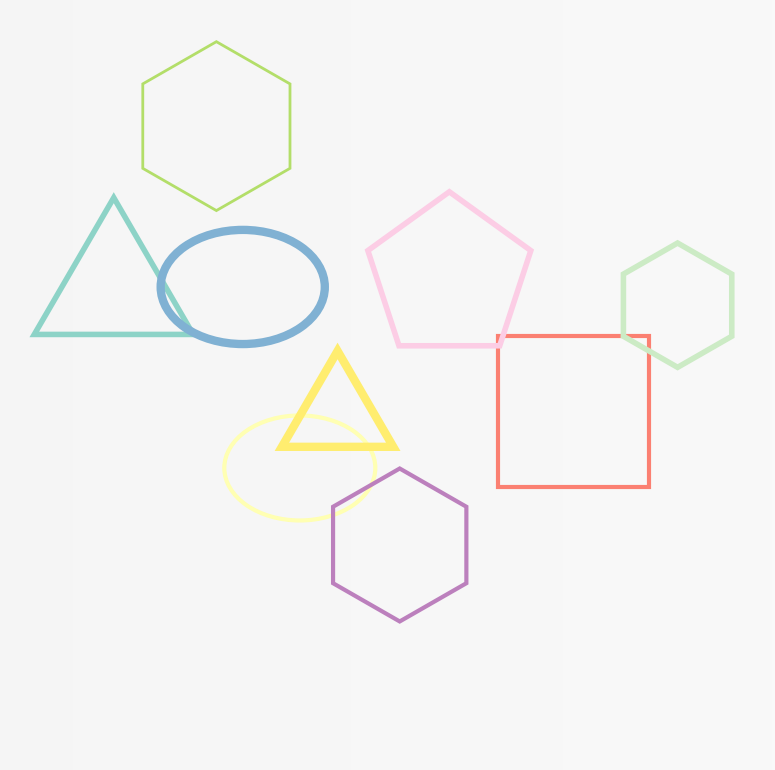[{"shape": "triangle", "thickness": 2, "radius": 0.59, "center": [0.147, 0.625]}, {"shape": "oval", "thickness": 1.5, "radius": 0.49, "center": [0.387, 0.392]}, {"shape": "square", "thickness": 1.5, "radius": 0.49, "center": [0.74, 0.465]}, {"shape": "oval", "thickness": 3, "radius": 0.53, "center": [0.313, 0.627]}, {"shape": "hexagon", "thickness": 1, "radius": 0.55, "center": [0.279, 0.836]}, {"shape": "pentagon", "thickness": 2, "radius": 0.55, "center": [0.58, 0.64]}, {"shape": "hexagon", "thickness": 1.5, "radius": 0.5, "center": [0.516, 0.292]}, {"shape": "hexagon", "thickness": 2, "radius": 0.4, "center": [0.874, 0.604]}, {"shape": "triangle", "thickness": 3, "radius": 0.41, "center": [0.436, 0.461]}]